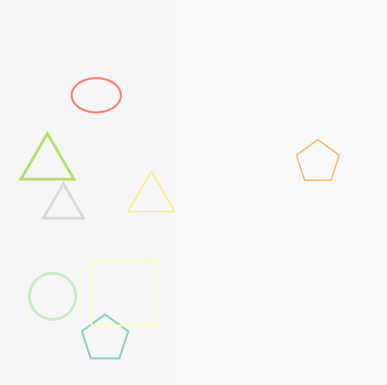[{"shape": "pentagon", "thickness": 1.5, "radius": 0.31, "center": [0.271, 0.12]}, {"shape": "square", "thickness": 1, "radius": 0.42, "center": [0.32, 0.24]}, {"shape": "oval", "thickness": 1.5, "radius": 0.32, "center": [0.248, 0.753]}, {"shape": "pentagon", "thickness": 1, "radius": 0.29, "center": [0.82, 0.579]}, {"shape": "triangle", "thickness": 2, "radius": 0.4, "center": [0.122, 0.574]}, {"shape": "triangle", "thickness": 2, "radius": 0.3, "center": [0.164, 0.463]}, {"shape": "circle", "thickness": 2, "radius": 0.3, "center": [0.136, 0.23]}, {"shape": "triangle", "thickness": 1, "radius": 0.35, "center": [0.391, 0.485]}]